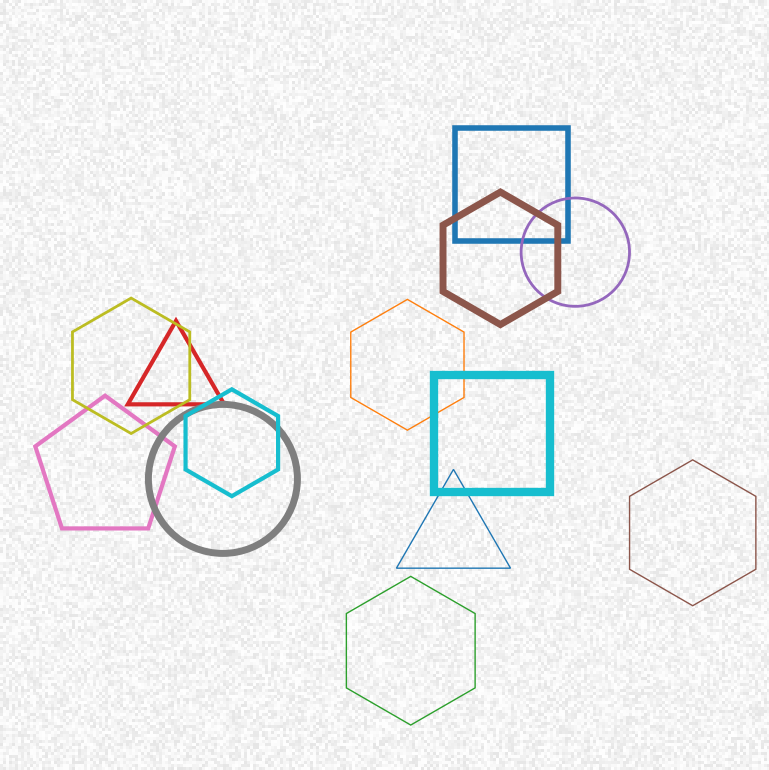[{"shape": "triangle", "thickness": 0.5, "radius": 0.43, "center": [0.589, 0.305]}, {"shape": "square", "thickness": 2, "radius": 0.37, "center": [0.665, 0.76]}, {"shape": "hexagon", "thickness": 0.5, "radius": 0.42, "center": [0.529, 0.526]}, {"shape": "hexagon", "thickness": 0.5, "radius": 0.48, "center": [0.533, 0.155]}, {"shape": "triangle", "thickness": 1.5, "radius": 0.36, "center": [0.229, 0.511]}, {"shape": "circle", "thickness": 1, "radius": 0.35, "center": [0.747, 0.673]}, {"shape": "hexagon", "thickness": 2.5, "radius": 0.43, "center": [0.65, 0.665]}, {"shape": "hexagon", "thickness": 0.5, "radius": 0.47, "center": [0.9, 0.308]}, {"shape": "pentagon", "thickness": 1.5, "radius": 0.48, "center": [0.136, 0.391]}, {"shape": "circle", "thickness": 2.5, "radius": 0.48, "center": [0.289, 0.378]}, {"shape": "hexagon", "thickness": 1, "radius": 0.44, "center": [0.17, 0.525]}, {"shape": "hexagon", "thickness": 1.5, "radius": 0.35, "center": [0.301, 0.425]}, {"shape": "square", "thickness": 3, "radius": 0.38, "center": [0.639, 0.437]}]